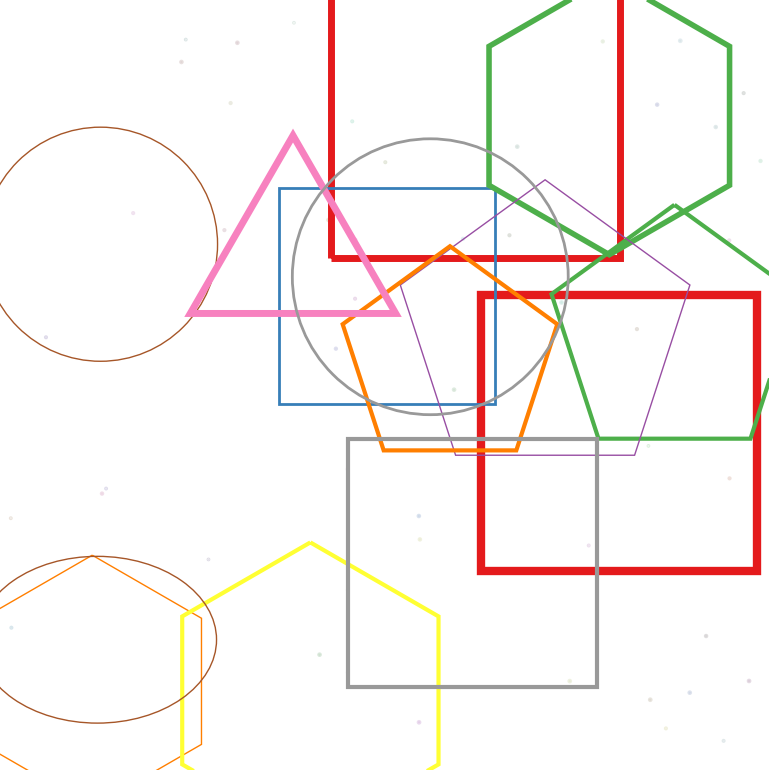[{"shape": "square", "thickness": 3, "radius": 0.9, "center": [0.804, 0.438]}, {"shape": "square", "thickness": 2.5, "radius": 0.94, "center": [0.618, 0.852]}, {"shape": "square", "thickness": 1, "radius": 0.7, "center": [0.503, 0.616]}, {"shape": "hexagon", "thickness": 2, "radius": 0.9, "center": [0.791, 0.85]}, {"shape": "pentagon", "thickness": 1.5, "radius": 0.84, "center": [0.876, 0.566]}, {"shape": "pentagon", "thickness": 0.5, "radius": 0.99, "center": [0.708, 0.569]}, {"shape": "pentagon", "thickness": 1.5, "radius": 0.73, "center": [0.584, 0.534]}, {"shape": "hexagon", "thickness": 0.5, "radius": 0.82, "center": [0.12, 0.115]}, {"shape": "hexagon", "thickness": 1.5, "radius": 0.96, "center": [0.403, 0.103]}, {"shape": "oval", "thickness": 0.5, "radius": 0.77, "center": [0.127, 0.169]}, {"shape": "circle", "thickness": 0.5, "radius": 0.76, "center": [0.131, 0.683]}, {"shape": "triangle", "thickness": 2.5, "radius": 0.77, "center": [0.381, 0.67]}, {"shape": "circle", "thickness": 1, "radius": 0.9, "center": [0.559, 0.641]}, {"shape": "square", "thickness": 1.5, "radius": 0.81, "center": [0.614, 0.269]}]